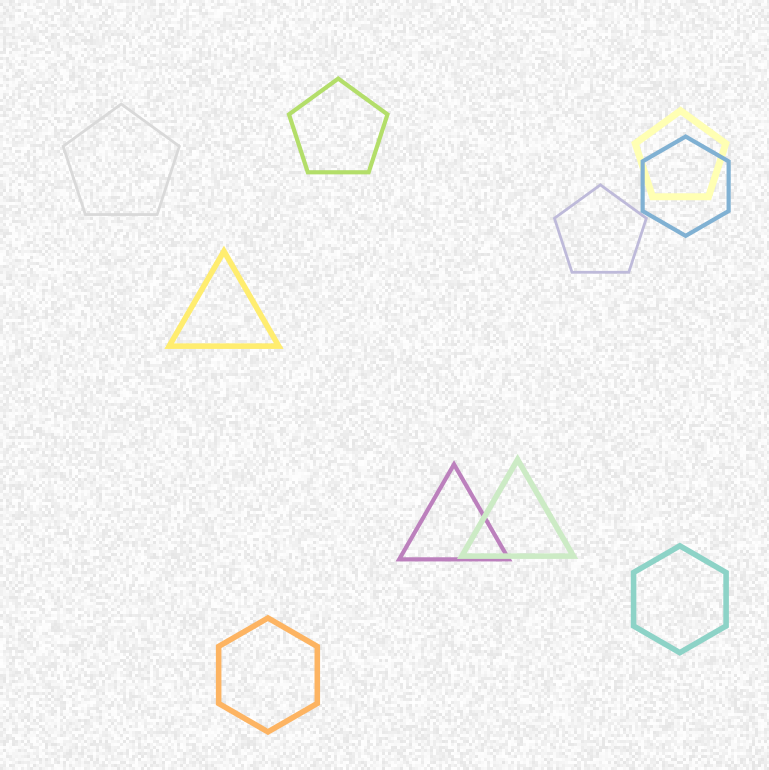[{"shape": "hexagon", "thickness": 2, "radius": 0.35, "center": [0.883, 0.222]}, {"shape": "pentagon", "thickness": 2.5, "radius": 0.31, "center": [0.884, 0.795]}, {"shape": "pentagon", "thickness": 1, "radius": 0.31, "center": [0.78, 0.697]}, {"shape": "hexagon", "thickness": 1.5, "radius": 0.32, "center": [0.89, 0.758]}, {"shape": "hexagon", "thickness": 2, "radius": 0.37, "center": [0.348, 0.123]}, {"shape": "pentagon", "thickness": 1.5, "radius": 0.34, "center": [0.439, 0.831]}, {"shape": "pentagon", "thickness": 1, "radius": 0.4, "center": [0.157, 0.786]}, {"shape": "triangle", "thickness": 1.5, "radius": 0.41, "center": [0.59, 0.315]}, {"shape": "triangle", "thickness": 2, "radius": 0.42, "center": [0.672, 0.32]}, {"shape": "triangle", "thickness": 2, "radius": 0.41, "center": [0.291, 0.592]}]